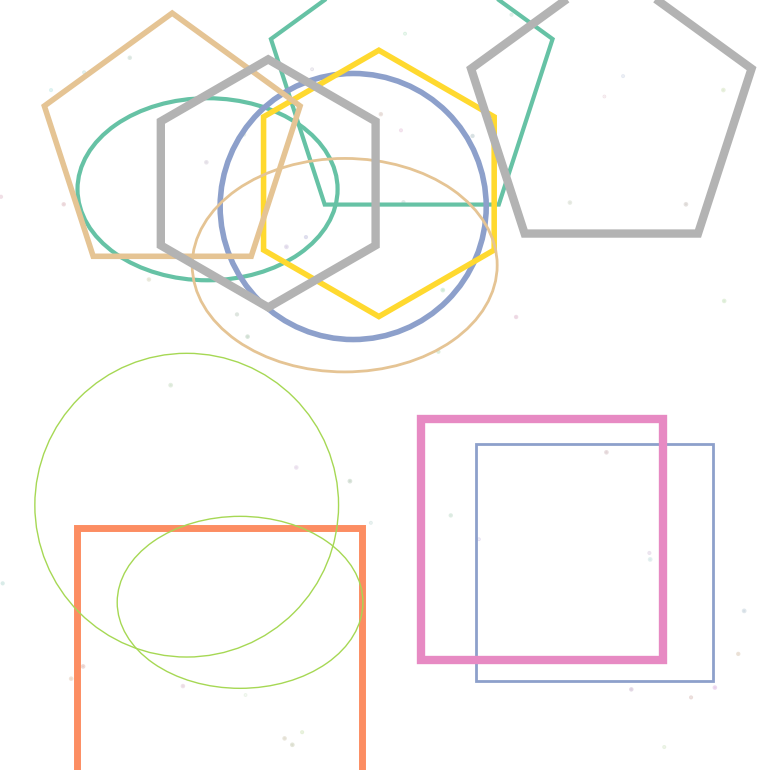[{"shape": "oval", "thickness": 1.5, "radius": 0.84, "center": [0.27, 0.754]}, {"shape": "pentagon", "thickness": 1.5, "radius": 0.96, "center": [0.535, 0.89]}, {"shape": "square", "thickness": 2.5, "radius": 0.92, "center": [0.285, 0.13]}, {"shape": "circle", "thickness": 2, "radius": 0.86, "center": [0.459, 0.732]}, {"shape": "square", "thickness": 1, "radius": 0.77, "center": [0.772, 0.27]}, {"shape": "square", "thickness": 3, "radius": 0.78, "center": [0.704, 0.299]}, {"shape": "circle", "thickness": 0.5, "radius": 0.99, "center": [0.242, 0.344]}, {"shape": "oval", "thickness": 0.5, "radius": 0.8, "center": [0.312, 0.218]}, {"shape": "hexagon", "thickness": 2, "radius": 0.86, "center": [0.492, 0.762]}, {"shape": "oval", "thickness": 1, "radius": 0.99, "center": [0.448, 0.656]}, {"shape": "pentagon", "thickness": 2, "radius": 0.87, "center": [0.224, 0.808]}, {"shape": "hexagon", "thickness": 3, "radius": 0.81, "center": [0.348, 0.762]}, {"shape": "pentagon", "thickness": 3, "radius": 0.96, "center": [0.794, 0.852]}]